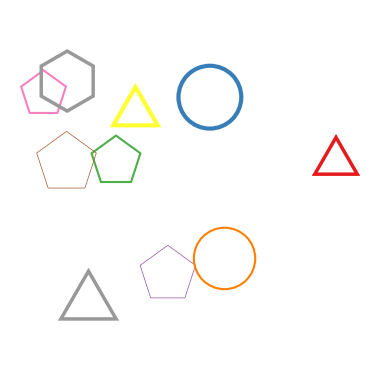[{"shape": "triangle", "thickness": 2.5, "radius": 0.32, "center": [0.873, 0.579]}, {"shape": "circle", "thickness": 3, "radius": 0.41, "center": [0.545, 0.748]}, {"shape": "pentagon", "thickness": 1.5, "radius": 0.33, "center": [0.301, 0.581]}, {"shape": "pentagon", "thickness": 0.5, "radius": 0.38, "center": [0.436, 0.287]}, {"shape": "circle", "thickness": 1.5, "radius": 0.4, "center": [0.583, 0.329]}, {"shape": "triangle", "thickness": 3, "radius": 0.33, "center": [0.352, 0.708]}, {"shape": "pentagon", "thickness": 0.5, "radius": 0.41, "center": [0.173, 0.577]}, {"shape": "pentagon", "thickness": 1.5, "radius": 0.31, "center": [0.113, 0.756]}, {"shape": "triangle", "thickness": 2.5, "radius": 0.41, "center": [0.23, 0.213]}, {"shape": "hexagon", "thickness": 2.5, "radius": 0.39, "center": [0.175, 0.789]}]